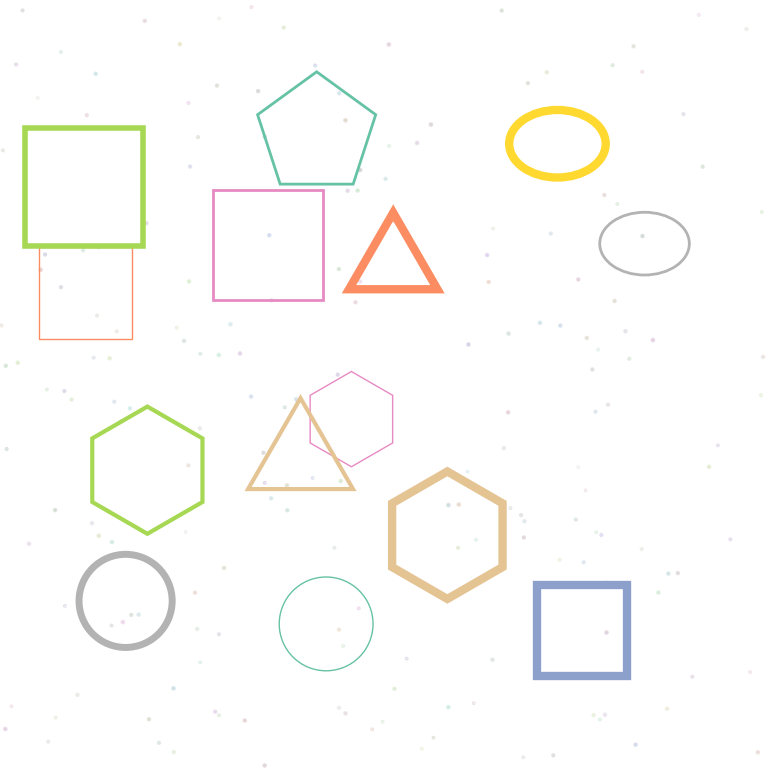[{"shape": "pentagon", "thickness": 1, "radius": 0.4, "center": [0.411, 0.826]}, {"shape": "circle", "thickness": 0.5, "radius": 0.3, "center": [0.424, 0.19]}, {"shape": "square", "thickness": 0.5, "radius": 0.3, "center": [0.111, 0.62]}, {"shape": "triangle", "thickness": 3, "radius": 0.33, "center": [0.511, 0.658]}, {"shape": "square", "thickness": 3, "radius": 0.29, "center": [0.756, 0.181]}, {"shape": "square", "thickness": 1, "radius": 0.36, "center": [0.348, 0.681]}, {"shape": "hexagon", "thickness": 0.5, "radius": 0.31, "center": [0.456, 0.456]}, {"shape": "square", "thickness": 2, "radius": 0.38, "center": [0.109, 0.757]}, {"shape": "hexagon", "thickness": 1.5, "radius": 0.41, "center": [0.191, 0.389]}, {"shape": "oval", "thickness": 3, "radius": 0.31, "center": [0.724, 0.813]}, {"shape": "triangle", "thickness": 1.5, "radius": 0.39, "center": [0.39, 0.404]}, {"shape": "hexagon", "thickness": 3, "radius": 0.41, "center": [0.581, 0.305]}, {"shape": "circle", "thickness": 2.5, "radius": 0.3, "center": [0.163, 0.22]}, {"shape": "oval", "thickness": 1, "radius": 0.29, "center": [0.837, 0.684]}]